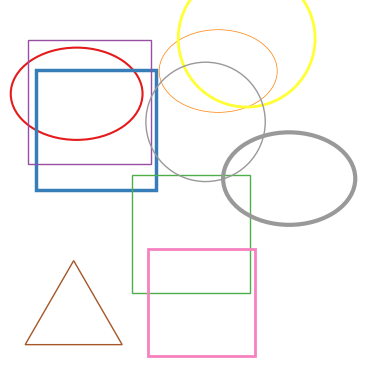[{"shape": "oval", "thickness": 1.5, "radius": 0.86, "center": [0.199, 0.756]}, {"shape": "square", "thickness": 2.5, "radius": 0.78, "center": [0.25, 0.662]}, {"shape": "square", "thickness": 1, "radius": 0.77, "center": [0.496, 0.392]}, {"shape": "square", "thickness": 1, "radius": 0.8, "center": [0.232, 0.735]}, {"shape": "oval", "thickness": 0.5, "radius": 0.77, "center": [0.567, 0.815]}, {"shape": "circle", "thickness": 2, "radius": 0.89, "center": [0.641, 0.9]}, {"shape": "triangle", "thickness": 1, "radius": 0.73, "center": [0.191, 0.178]}, {"shape": "square", "thickness": 2, "radius": 0.7, "center": [0.523, 0.215]}, {"shape": "oval", "thickness": 3, "radius": 0.86, "center": [0.751, 0.536]}, {"shape": "circle", "thickness": 1, "radius": 0.78, "center": [0.534, 0.683]}]